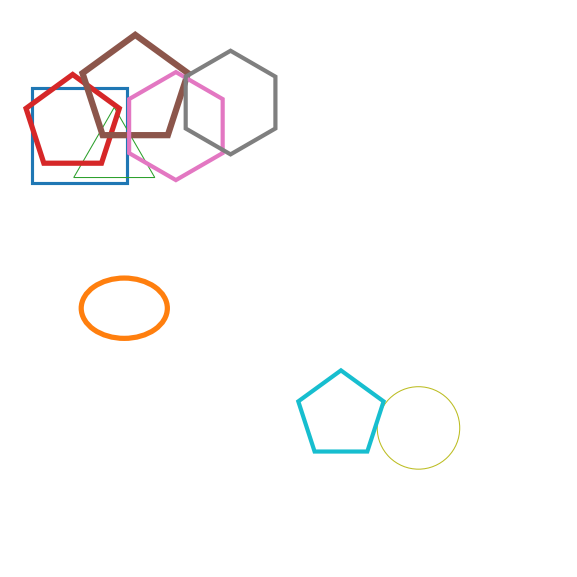[{"shape": "square", "thickness": 1.5, "radius": 0.41, "center": [0.138, 0.765]}, {"shape": "oval", "thickness": 2.5, "radius": 0.37, "center": [0.215, 0.465]}, {"shape": "triangle", "thickness": 0.5, "radius": 0.41, "center": [0.198, 0.732]}, {"shape": "pentagon", "thickness": 2.5, "radius": 0.42, "center": [0.126, 0.785]}, {"shape": "pentagon", "thickness": 3, "radius": 0.48, "center": [0.234, 0.843]}, {"shape": "hexagon", "thickness": 2, "radius": 0.47, "center": [0.305, 0.781]}, {"shape": "hexagon", "thickness": 2, "radius": 0.45, "center": [0.399, 0.822]}, {"shape": "circle", "thickness": 0.5, "radius": 0.36, "center": [0.725, 0.258]}, {"shape": "pentagon", "thickness": 2, "radius": 0.39, "center": [0.59, 0.28]}]